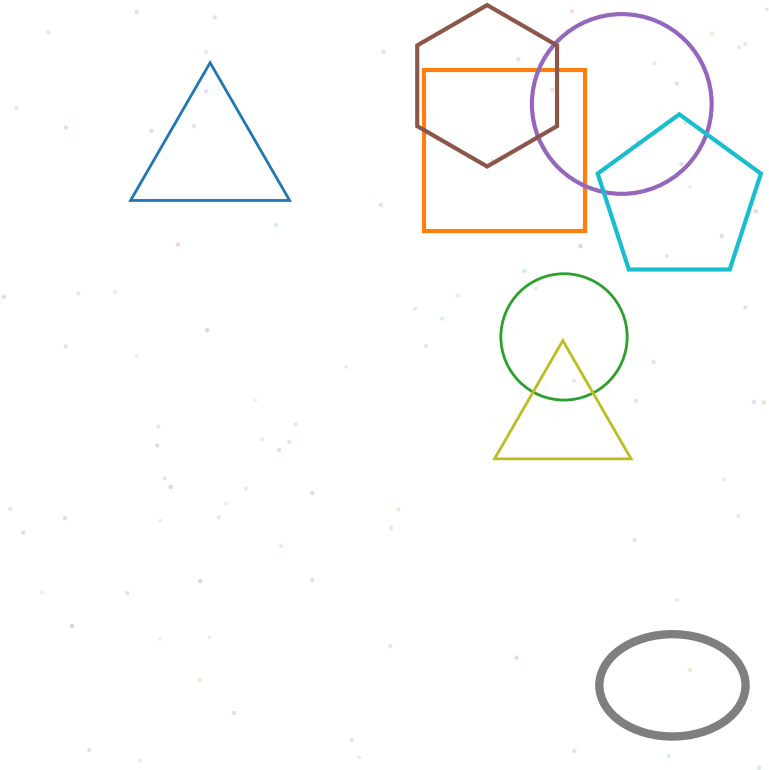[{"shape": "triangle", "thickness": 1, "radius": 0.6, "center": [0.273, 0.799]}, {"shape": "square", "thickness": 1.5, "radius": 0.52, "center": [0.656, 0.805]}, {"shape": "circle", "thickness": 1, "radius": 0.41, "center": [0.732, 0.562]}, {"shape": "circle", "thickness": 1.5, "radius": 0.58, "center": [0.807, 0.865]}, {"shape": "hexagon", "thickness": 1.5, "radius": 0.52, "center": [0.633, 0.889]}, {"shape": "oval", "thickness": 3, "radius": 0.47, "center": [0.873, 0.11]}, {"shape": "triangle", "thickness": 1, "radius": 0.51, "center": [0.731, 0.455]}, {"shape": "pentagon", "thickness": 1.5, "radius": 0.56, "center": [0.882, 0.74]}]